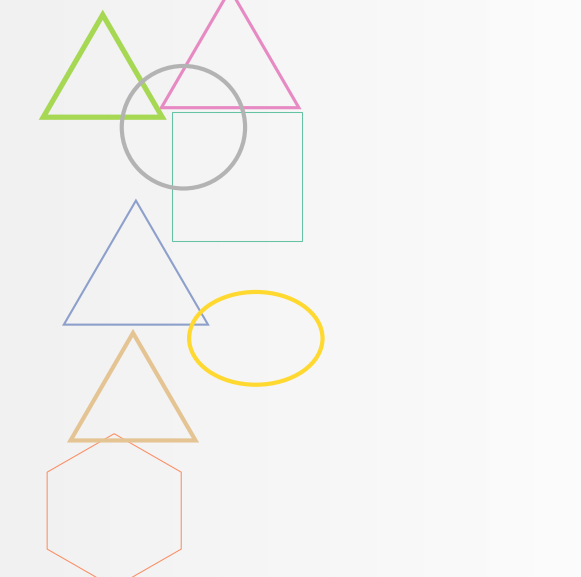[{"shape": "square", "thickness": 0.5, "radius": 0.56, "center": [0.407, 0.694]}, {"shape": "hexagon", "thickness": 0.5, "radius": 0.67, "center": [0.196, 0.115]}, {"shape": "triangle", "thickness": 1, "radius": 0.72, "center": [0.234, 0.509]}, {"shape": "triangle", "thickness": 1.5, "radius": 0.68, "center": [0.396, 0.881]}, {"shape": "triangle", "thickness": 2.5, "radius": 0.59, "center": [0.177, 0.855]}, {"shape": "oval", "thickness": 2, "radius": 0.57, "center": [0.44, 0.413]}, {"shape": "triangle", "thickness": 2, "radius": 0.62, "center": [0.229, 0.299]}, {"shape": "circle", "thickness": 2, "radius": 0.53, "center": [0.316, 0.779]}]